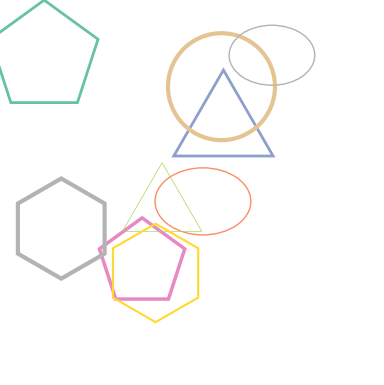[{"shape": "pentagon", "thickness": 2, "radius": 0.74, "center": [0.115, 0.853]}, {"shape": "oval", "thickness": 1, "radius": 0.62, "center": [0.527, 0.477]}, {"shape": "triangle", "thickness": 2, "radius": 0.74, "center": [0.58, 0.669]}, {"shape": "pentagon", "thickness": 2.5, "radius": 0.58, "center": [0.369, 0.318]}, {"shape": "triangle", "thickness": 0.5, "radius": 0.6, "center": [0.421, 0.458]}, {"shape": "hexagon", "thickness": 1.5, "radius": 0.64, "center": [0.404, 0.291]}, {"shape": "circle", "thickness": 3, "radius": 0.69, "center": [0.575, 0.775]}, {"shape": "oval", "thickness": 1, "radius": 0.56, "center": [0.706, 0.857]}, {"shape": "hexagon", "thickness": 3, "radius": 0.65, "center": [0.159, 0.406]}]